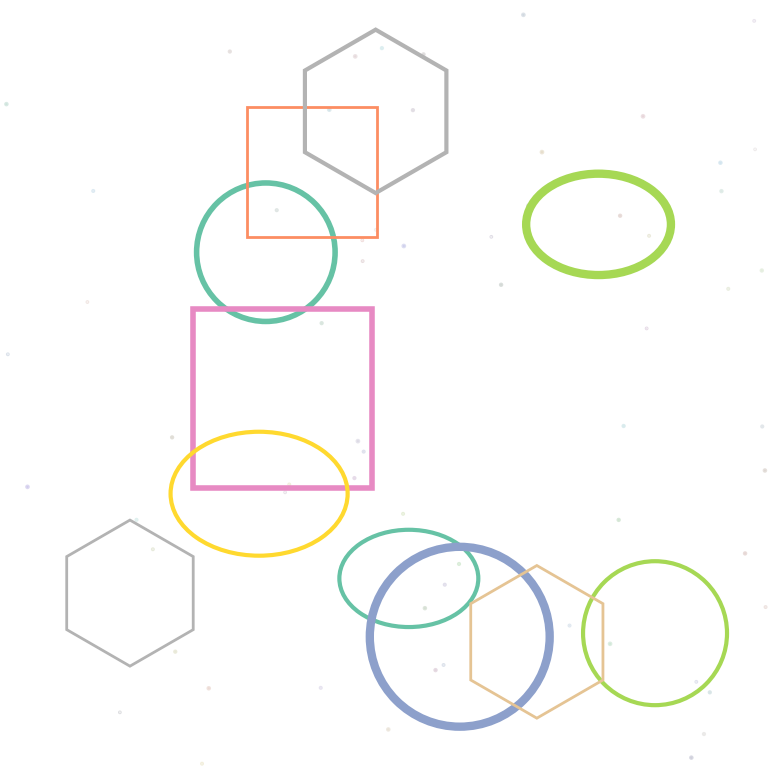[{"shape": "circle", "thickness": 2, "radius": 0.45, "center": [0.345, 0.672]}, {"shape": "oval", "thickness": 1.5, "radius": 0.45, "center": [0.531, 0.249]}, {"shape": "square", "thickness": 1, "radius": 0.42, "center": [0.405, 0.777]}, {"shape": "circle", "thickness": 3, "radius": 0.58, "center": [0.597, 0.173]}, {"shape": "square", "thickness": 2, "radius": 0.58, "center": [0.367, 0.482]}, {"shape": "oval", "thickness": 3, "radius": 0.47, "center": [0.777, 0.709]}, {"shape": "circle", "thickness": 1.5, "radius": 0.47, "center": [0.851, 0.178]}, {"shape": "oval", "thickness": 1.5, "radius": 0.57, "center": [0.336, 0.359]}, {"shape": "hexagon", "thickness": 1, "radius": 0.5, "center": [0.697, 0.166]}, {"shape": "hexagon", "thickness": 1.5, "radius": 0.53, "center": [0.488, 0.855]}, {"shape": "hexagon", "thickness": 1, "radius": 0.47, "center": [0.169, 0.23]}]